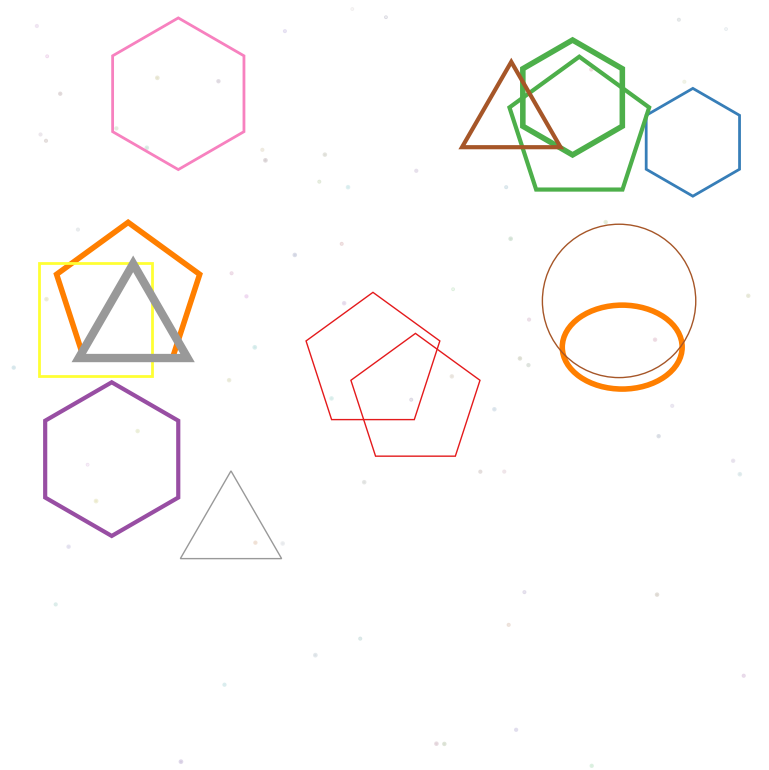[{"shape": "pentagon", "thickness": 0.5, "radius": 0.44, "center": [0.54, 0.479]}, {"shape": "pentagon", "thickness": 0.5, "radius": 0.46, "center": [0.484, 0.529]}, {"shape": "hexagon", "thickness": 1, "radius": 0.35, "center": [0.9, 0.815]}, {"shape": "pentagon", "thickness": 1.5, "radius": 0.48, "center": [0.752, 0.831]}, {"shape": "hexagon", "thickness": 2, "radius": 0.37, "center": [0.744, 0.873]}, {"shape": "hexagon", "thickness": 1.5, "radius": 0.5, "center": [0.145, 0.404]}, {"shape": "pentagon", "thickness": 2, "radius": 0.49, "center": [0.166, 0.614]}, {"shape": "oval", "thickness": 2, "radius": 0.39, "center": [0.808, 0.549]}, {"shape": "square", "thickness": 1, "radius": 0.37, "center": [0.124, 0.585]}, {"shape": "circle", "thickness": 0.5, "radius": 0.5, "center": [0.804, 0.609]}, {"shape": "triangle", "thickness": 1.5, "radius": 0.37, "center": [0.664, 0.846]}, {"shape": "hexagon", "thickness": 1, "radius": 0.49, "center": [0.232, 0.878]}, {"shape": "triangle", "thickness": 0.5, "radius": 0.38, "center": [0.3, 0.312]}, {"shape": "triangle", "thickness": 3, "radius": 0.41, "center": [0.173, 0.576]}]